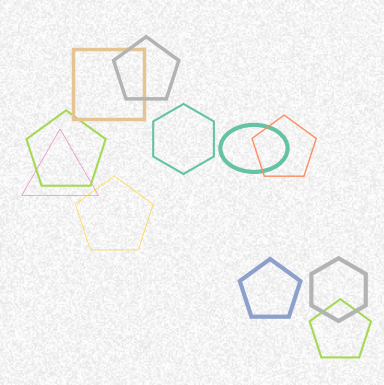[{"shape": "hexagon", "thickness": 1.5, "radius": 0.46, "center": [0.477, 0.639]}, {"shape": "oval", "thickness": 3, "radius": 0.44, "center": [0.66, 0.615]}, {"shape": "pentagon", "thickness": 1, "radius": 0.44, "center": [0.738, 0.613]}, {"shape": "pentagon", "thickness": 3, "radius": 0.41, "center": [0.702, 0.244]}, {"shape": "triangle", "thickness": 0.5, "radius": 0.58, "center": [0.156, 0.55]}, {"shape": "pentagon", "thickness": 1.5, "radius": 0.54, "center": [0.172, 0.605]}, {"shape": "pentagon", "thickness": 1.5, "radius": 0.42, "center": [0.884, 0.139]}, {"shape": "pentagon", "thickness": 0.5, "radius": 0.53, "center": [0.297, 0.437]}, {"shape": "square", "thickness": 2.5, "radius": 0.46, "center": [0.282, 0.781]}, {"shape": "pentagon", "thickness": 2.5, "radius": 0.45, "center": [0.38, 0.815]}, {"shape": "hexagon", "thickness": 3, "radius": 0.41, "center": [0.879, 0.248]}]